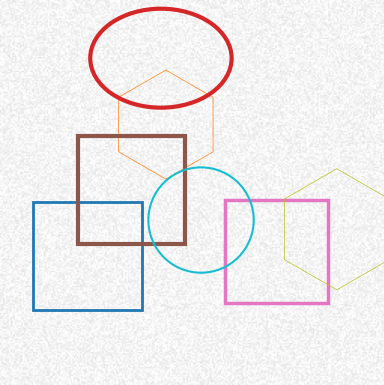[{"shape": "square", "thickness": 2, "radius": 0.7, "center": [0.227, 0.335]}, {"shape": "hexagon", "thickness": 0.5, "radius": 0.71, "center": [0.431, 0.676]}, {"shape": "oval", "thickness": 3, "radius": 0.92, "center": [0.418, 0.849]}, {"shape": "square", "thickness": 3, "radius": 0.7, "center": [0.341, 0.507]}, {"shape": "square", "thickness": 2.5, "radius": 0.67, "center": [0.717, 0.347]}, {"shape": "hexagon", "thickness": 0.5, "radius": 0.79, "center": [0.875, 0.404]}, {"shape": "circle", "thickness": 1.5, "radius": 0.68, "center": [0.522, 0.428]}]